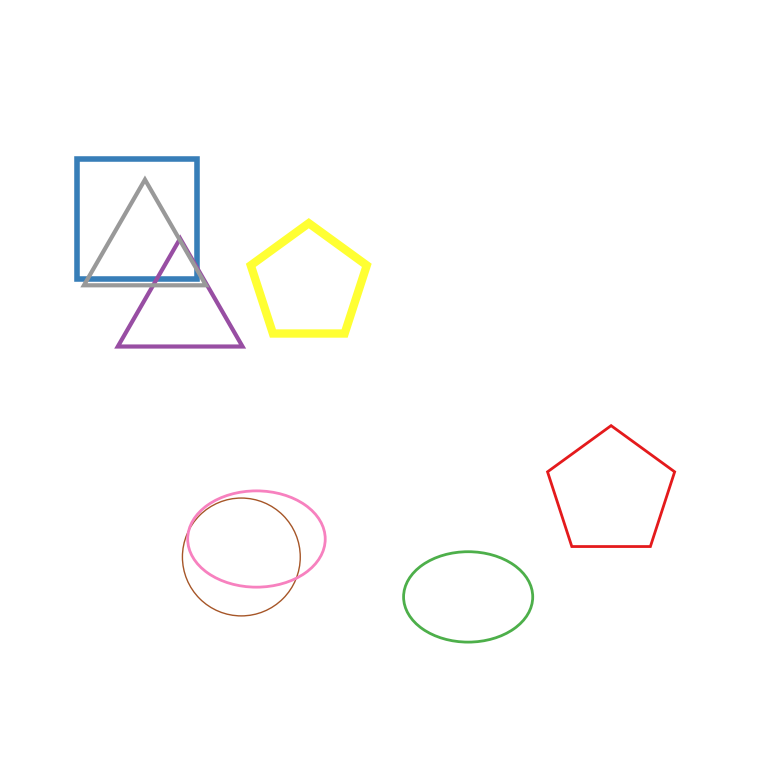[{"shape": "pentagon", "thickness": 1, "radius": 0.43, "center": [0.794, 0.36]}, {"shape": "square", "thickness": 2, "radius": 0.39, "center": [0.178, 0.716]}, {"shape": "oval", "thickness": 1, "radius": 0.42, "center": [0.608, 0.225]}, {"shape": "triangle", "thickness": 1.5, "radius": 0.47, "center": [0.234, 0.597]}, {"shape": "pentagon", "thickness": 3, "radius": 0.4, "center": [0.401, 0.631]}, {"shape": "circle", "thickness": 0.5, "radius": 0.38, "center": [0.313, 0.277]}, {"shape": "oval", "thickness": 1, "radius": 0.45, "center": [0.333, 0.3]}, {"shape": "triangle", "thickness": 1.5, "radius": 0.46, "center": [0.188, 0.675]}]